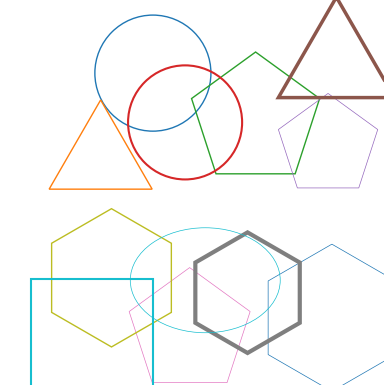[{"shape": "circle", "thickness": 1, "radius": 0.75, "center": [0.397, 0.81]}, {"shape": "hexagon", "thickness": 0.5, "radius": 0.96, "center": [0.862, 0.175]}, {"shape": "triangle", "thickness": 1, "radius": 0.77, "center": [0.261, 0.586]}, {"shape": "pentagon", "thickness": 1, "radius": 0.87, "center": [0.664, 0.69]}, {"shape": "circle", "thickness": 1.5, "radius": 0.74, "center": [0.481, 0.682]}, {"shape": "pentagon", "thickness": 0.5, "radius": 0.68, "center": [0.852, 0.622]}, {"shape": "triangle", "thickness": 2.5, "radius": 0.87, "center": [0.874, 0.833]}, {"shape": "pentagon", "thickness": 0.5, "radius": 0.83, "center": [0.493, 0.14]}, {"shape": "hexagon", "thickness": 3, "radius": 0.78, "center": [0.643, 0.24]}, {"shape": "hexagon", "thickness": 1, "radius": 0.9, "center": [0.29, 0.278]}, {"shape": "square", "thickness": 1.5, "radius": 0.79, "center": [0.238, 0.116]}, {"shape": "oval", "thickness": 0.5, "radius": 0.97, "center": [0.533, 0.272]}]